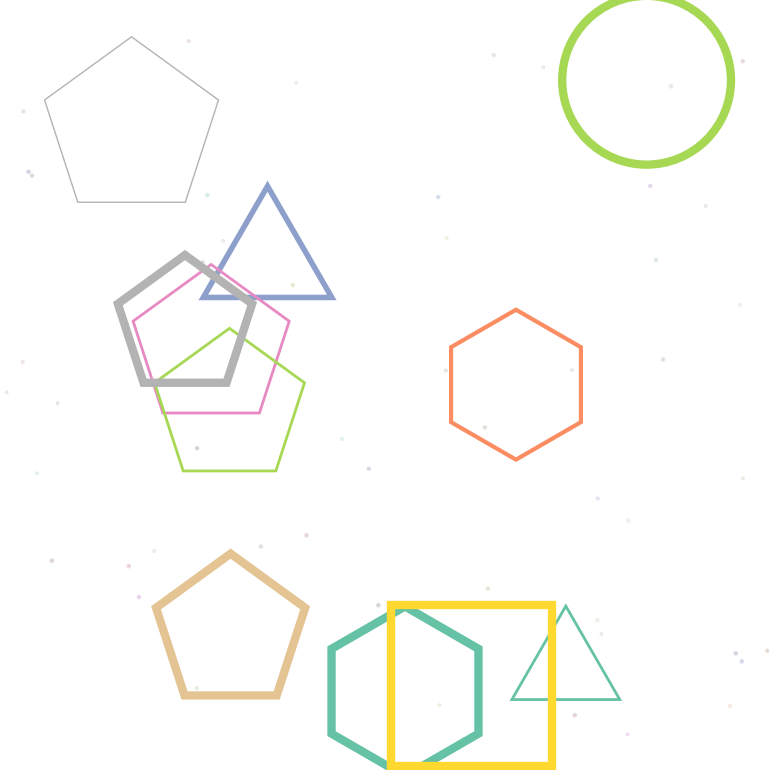[{"shape": "triangle", "thickness": 1, "radius": 0.4, "center": [0.735, 0.132]}, {"shape": "hexagon", "thickness": 3, "radius": 0.55, "center": [0.526, 0.102]}, {"shape": "hexagon", "thickness": 1.5, "radius": 0.49, "center": [0.67, 0.5]}, {"shape": "triangle", "thickness": 2, "radius": 0.48, "center": [0.347, 0.662]}, {"shape": "pentagon", "thickness": 1, "radius": 0.53, "center": [0.274, 0.55]}, {"shape": "pentagon", "thickness": 1, "radius": 0.51, "center": [0.298, 0.471]}, {"shape": "circle", "thickness": 3, "radius": 0.55, "center": [0.84, 0.896]}, {"shape": "square", "thickness": 3, "radius": 0.52, "center": [0.612, 0.11]}, {"shape": "pentagon", "thickness": 3, "radius": 0.51, "center": [0.299, 0.179]}, {"shape": "pentagon", "thickness": 0.5, "radius": 0.59, "center": [0.171, 0.833]}, {"shape": "pentagon", "thickness": 3, "radius": 0.46, "center": [0.24, 0.577]}]